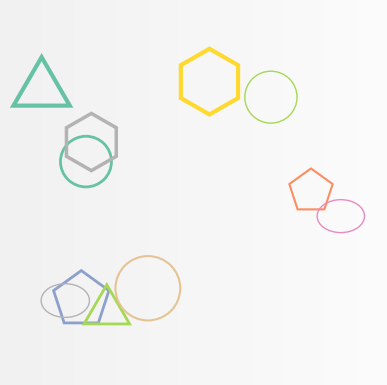[{"shape": "triangle", "thickness": 3, "radius": 0.42, "center": [0.107, 0.768]}, {"shape": "circle", "thickness": 2, "radius": 0.33, "center": [0.222, 0.58]}, {"shape": "pentagon", "thickness": 1.5, "radius": 0.29, "center": [0.803, 0.504]}, {"shape": "pentagon", "thickness": 2, "radius": 0.38, "center": [0.21, 0.222]}, {"shape": "oval", "thickness": 1, "radius": 0.31, "center": [0.88, 0.439]}, {"shape": "triangle", "thickness": 2, "radius": 0.34, "center": [0.276, 0.193]}, {"shape": "circle", "thickness": 1, "radius": 0.34, "center": [0.699, 0.748]}, {"shape": "hexagon", "thickness": 3, "radius": 0.43, "center": [0.541, 0.788]}, {"shape": "circle", "thickness": 1.5, "radius": 0.42, "center": [0.382, 0.251]}, {"shape": "oval", "thickness": 1, "radius": 0.31, "center": [0.168, 0.219]}, {"shape": "hexagon", "thickness": 2.5, "radius": 0.37, "center": [0.236, 0.631]}]